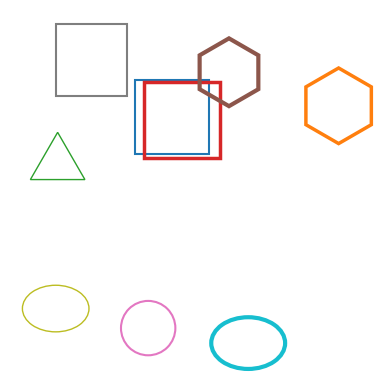[{"shape": "square", "thickness": 1.5, "radius": 0.48, "center": [0.447, 0.696]}, {"shape": "hexagon", "thickness": 2.5, "radius": 0.49, "center": [0.88, 0.725]}, {"shape": "triangle", "thickness": 1, "radius": 0.41, "center": [0.15, 0.574]}, {"shape": "square", "thickness": 2.5, "radius": 0.49, "center": [0.472, 0.688]}, {"shape": "hexagon", "thickness": 3, "radius": 0.44, "center": [0.595, 0.812]}, {"shape": "circle", "thickness": 1.5, "radius": 0.35, "center": [0.385, 0.148]}, {"shape": "square", "thickness": 1.5, "radius": 0.47, "center": [0.238, 0.844]}, {"shape": "oval", "thickness": 1, "radius": 0.43, "center": [0.145, 0.199]}, {"shape": "oval", "thickness": 3, "radius": 0.48, "center": [0.645, 0.109]}]